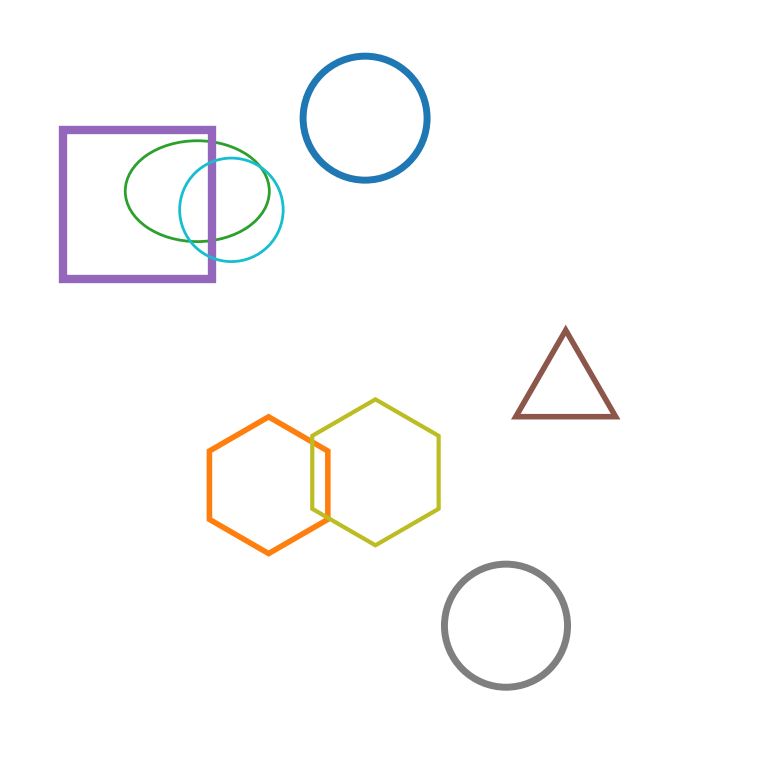[{"shape": "circle", "thickness": 2.5, "radius": 0.4, "center": [0.474, 0.847]}, {"shape": "hexagon", "thickness": 2, "radius": 0.44, "center": [0.349, 0.37]}, {"shape": "oval", "thickness": 1, "radius": 0.47, "center": [0.256, 0.752]}, {"shape": "square", "thickness": 3, "radius": 0.48, "center": [0.179, 0.734]}, {"shape": "triangle", "thickness": 2, "radius": 0.37, "center": [0.735, 0.496]}, {"shape": "circle", "thickness": 2.5, "radius": 0.4, "center": [0.657, 0.187]}, {"shape": "hexagon", "thickness": 1.5, "radius": 0.47, "center": [0.488, 0.387]}, {"shape": "circle", "thickness": 1, "radius": 0.34, "center": [0.301, 0.727]}]